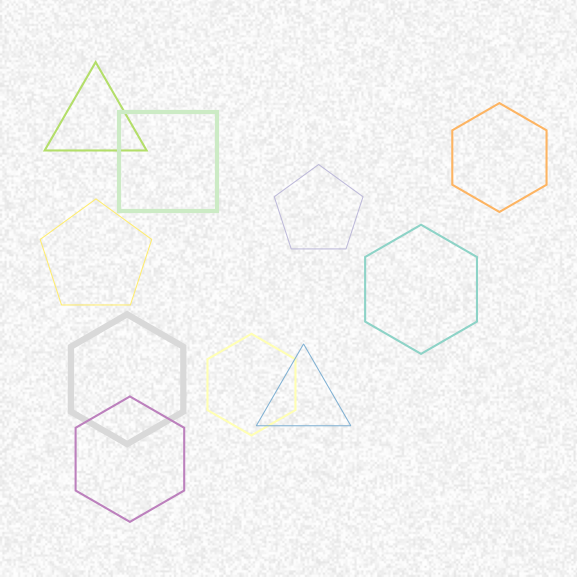[{"shape": "hexagon", "thickness": 1, "radius": 0.56, "center": [0.729, 0.498]}, {"shape": "hexagon", "thickness": 1, "radius": 0.44, "center": [0.435, 0.333]}, {"shape": "pentagon", "thickness": 0.5, "radius": 0.4, "center": [0.552, 0.633]}, {"shape": "triangle", "thickness": 0.5, "radius": 0.47, "center": [0.526, 0.309]}, {"shape": "hexagon", "thickness": 1, "radius": 0.47, "center": [0.865, 0.726]}, {"shape": "triangle", "thickness": 1, "radius": 0.51, "center": [0.166, 0.79]}, {"shape": "hexagon", "thickness": 3, "radius": 0.56, "center": [0.22, 0.343]}, {"shape": "hexagon", "thickness": 1, "radius": 0.54, "center": [0.225, 0.204]}, {"shape": "square", "thickness": 2, "radius": 0.43, "center": [0.291, 0.719]}, {"shape": "pentagon", "thickness": 0.5, "radius": 0.51, "center": [0.166, 0.553]}]